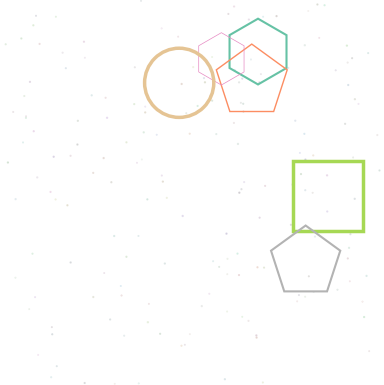[{"shape": "hexagon", "thickness": 1.5, "radius": 0.43, "center": [0.67, 0.866]}, {"shape": "pentagon", "thickness": 1, "radius": 0.48, "center": [0.654, 0.789]}, {"shape": "hexagon", "thickness": 0.5, "radius": 0.34, "center": [0.575, 0.847]}, {"shape": "square", "thickness": 2.5, "radius": 0.46, "center": [0.852, 0.491]}, {"shape": "circle", "thickness": 2.5, "radius": 0.45, "center": [0.465, 0.785]}, {"shape": "pentagon", "thickness": 1.5, "radius": 0.47, "center": [0.794, 0.32]}]